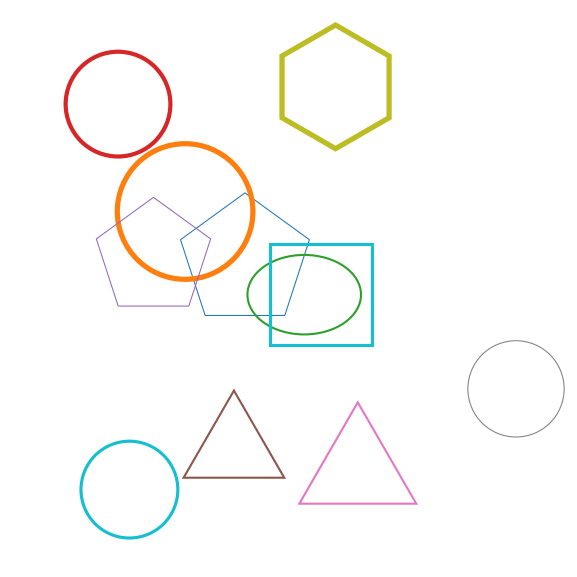[{"shape": "pentagon", "thickness": 0.5, "radius": 0.59, "center": [0.424, 0.548]}, {"shape": "circle", "thickness": 2.5, "radius": 0.59, "center": [0.321, 0.633]}, {"shape": "oval", "thickness": 1, "radius": 0.49, "center": [0.527, 0.489]}, {"shape": "circle", "thickness": 2, "radius": 0.45, "center": [0.204, 0.819]}, {"shape": "pentagon", "thickness": 0.5, "radius": 0.52, "center": [0.266, 0.553]}, {"shape": "triangle", "thickness": 1, "radius": 0.5, "center": [0.405, 0.222]}, {"shape": "triangle", "thickness": 1, "radius": 0.58, "center": [0.62, 0.185]}, {"shape": "circle", "thickness": 0.5, "radius": 0.42, "center": [0.894, 0.326]}, {"shape": "hexagon", "thickness": 2.5, "radius": 0.54, "center": [0.581, 0.849]}, {"shape": "square", "thickness": 1.5, "radius": 0.44, "center": [0.556, 0.489]}, {"shape": "circle", "thickness": 1.5, "radius": 0.42, "center": [0.224, 0.151]}]